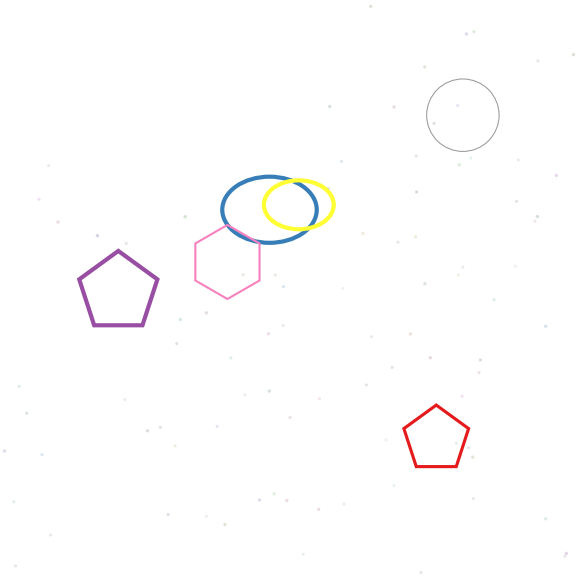[{"shape": "pentagon", "thickness": 1.5, "radius": 0.29, "center": [0.755, 0.239]}, {"shape": "oval", "thickness": 2, "radius": 0.41, "center": [0.467, 0.636]}, {"shape": "pentagon", "thickness": 2, "radius": 0.36, "center": [0.205, 0.493]}, {"shape": "oval", "thickness": 2, "radius": 0.3, "center": [0.517, 0.645]}, {"shape": "hexagon", "thickness": 1, "radius": 0.32, "center": [0.394, 0.545]}, {"shape": "circle", "thickness": 0.5, "radius": 0.31, "center": [0.802, 0.8]}]